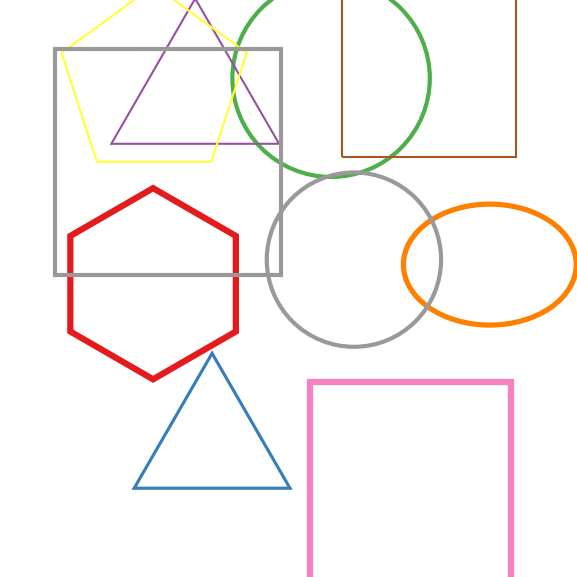[{"shape": "hexagon", "thickness": 3, "radius": 0.83, "center": [0.265, 0.508]}, {"shape": "triangle", "thickness": 1.5, "radius": 0.78, "center": [0.367, 0.232]}, {"shape": "circle", "thickness": 2, "radius": 0.85, "center": [0.573, 0.864]}, {"shape": "triangle", "thickness": 1, "radius": 0.84, "center": [0.338, 0.834]}, {"shape": "oval", "thickness": 2.5, "radius": 0.75, "center": [0.848, 0.541]}, {"shape": "pentagon", "thickness": 1, "radius": 0.84, "center": [0.267, 0.856]}, {"shape": "square", "thickness": 1, "radius": 0.75, "center": [0.743, 0.878]}, {"shape": "square", "thickness": 3, "radius": 0.87, "center": [0.711, 0.164]}, {"shape": "square", "thickness": 2, "radius": 0.98, "center": [0.291, 0.719]}, {"shape": "circle", "thickness": 2, "radius": 0.75, "center": [0.613, 0.55]}]